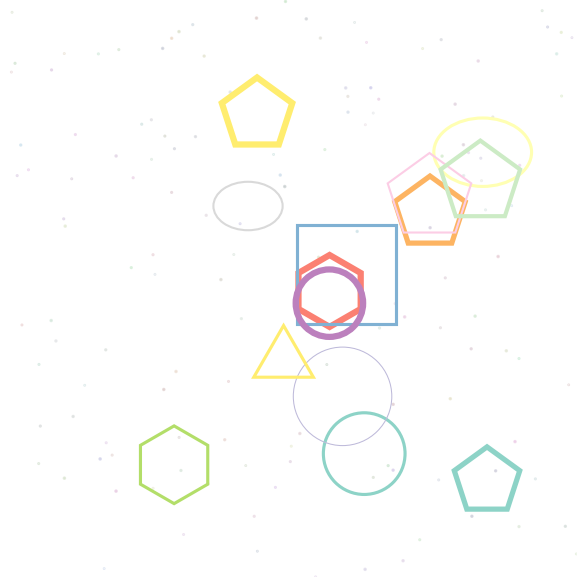[{"shape": "circle", "thickness": 1.5, "radius": 0.35, "center": [0.631, 0.214]}, {"shape": "pentagon", "thickness": 2.5, "radius": 0.3, "center": [0.843, 0.166]}, {"shape": "oval", "thickness": 1.5, "radius": 0.42, "center": [0.836, 0.736]}, {"shape": "circle", "thickness": 0.5, "radius": 0.43, "center": [0.593, 0.313]}, {"shape": "hexagon", "thickness": 3, "radius": 0.31, "center": [0.571, 0.495]}, {"shape": "square", "thickness": 1.5, "radius": 0.43, "center": [0.6, 0.524]}, {"shape": "pentagon", "thickness": 2.5, "radius": 0.32, "center": [0.745, 0.63]}, {"shape": "hexagon", "thickness": 1.5, "radius": 0.34, "center": [0.301, 0.194]}, {"shape": "pentagon", "thickness": 1, "radius": 0.38, "center": [0.744, 0.658]}, {"shape": "oval", "thickness": 1, "radius": 0.3, "center": [0.429, 0.642]}, {"shape": "circle", "thickness": 3, "radius": 0.29, "center": [0.57, 0.474]}, {"shape": "pentagon", "thickness": 2, "radius": 0.36, "center": [0.832, 0.683]}, {"shape": "pentagon", "thickness": 3, "radius": 0.32, "center": [0.445, 0.801]}, {"shape": "triangle", "thickness": 1.5, "radius": 0.3, "center": [0.491, 0.376]}]